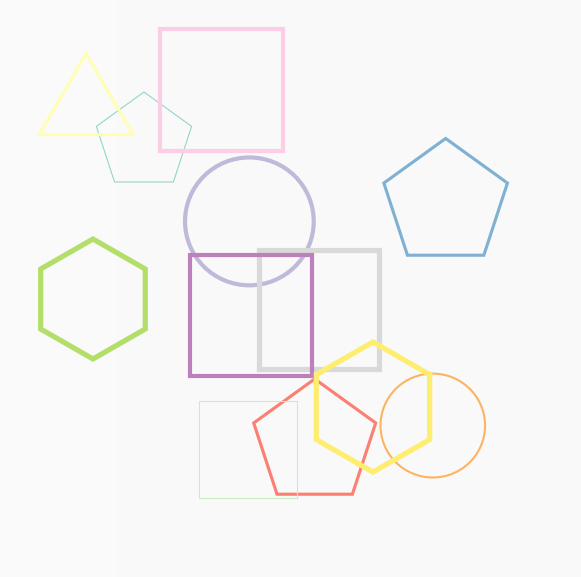[{"shape": "pentagon", "thickness": 0.5, "radius": 0.43, "center": [0.248, 0.754]}, {"shape": "triangle", "thickness": 1.5, "radius": 0.47, "center": [0.148, 0.813]}, {"shape": "circle", "thickness": 2, "radius": 0.55, "center": [0.429, 0.616]}, {"shape": "pentagon", "thickness": 1.5, "radius": 0.55, "center": [0.541, 0.233]}, {"shape": "pentagon", "thickness": 1.5, "radius": 0.56, "center": [0.767, 0.648]}, {"shape": "circle", "thickness": 1, "radius": 0.45, "center": [0.745, 0.262]}, {"shape": "hexagon", "thickness": 2.5, "radius": 0.52, "center": [0.16, 0.481]}, {"shape": "square", "thickness": 2, "radius": 0.53, "center": [0.38, 0.844]}, {"shape": "square", "thickness": 2.5, "radius": 0.52, "center": [0.549, 0.463]}, {"shape": "square", "thickness": 2, "radius": 0.52, "center": [0.432, 0.453]}, {"shape": "square", "thickness": 0.5, "radius": 0.42, "center": [0.427, 0.221]}, {"shape": "hexagon", "thickness": 2.5, "radius": 0.56, "center": [0.642, 0.294]}]